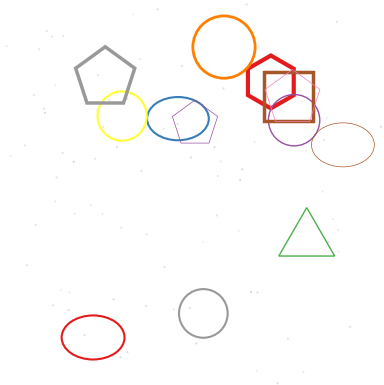[{"shape": "oval", "thickness": 1.5, "radius": 0.41, "center": [0.242, 0.123]}, {"shape": "hexagon", "thickness": 3, "radius": 0.34, "center": [0.703, 0.787]}, {"shape": "oval", "thickness": 1.5, "radius": 0.4, "center": [0.462, 0.692]}, {"shape": "triangle", "thickness": 1, "radius": 0.42, "center": [0.797, 0.377]}, {"shape": "pentagon", "thickness": 0.5, "radius": 0.31, "center": [0.507, 0.678]}, {"shape": "circle", "thickness": 1, "radius": 0.33, "center": [0.764, 0.688]}, {"shape": "circle", "thickness": 2, "radius": 0.4, "center": [0.582, 0.878]}, {"shape": "circle", "thickness": 1.5, "radius": 0.32, "center": [0.317, 0.699]}, {"shape": "square", "thickness": 2.5, "radius": 0.32, "center": [0.749, 0.75]}, {"shape": "oval", "thickness": 0.5, "radius": 0.41, "center": [0.891, 0.624]}, {"shape": "pentagon", "thickness": 0.5, "radius": 0.37, "center": [0.76, 0.745]}, {"shape": "pentagon", "thickness": 2.5, "radius": 0.4, "center": [0.273, 0.798]}, {"shape": "circle", "thickness": 1.5, "radius": 0.32, "center": [0.528, 0.186]}]